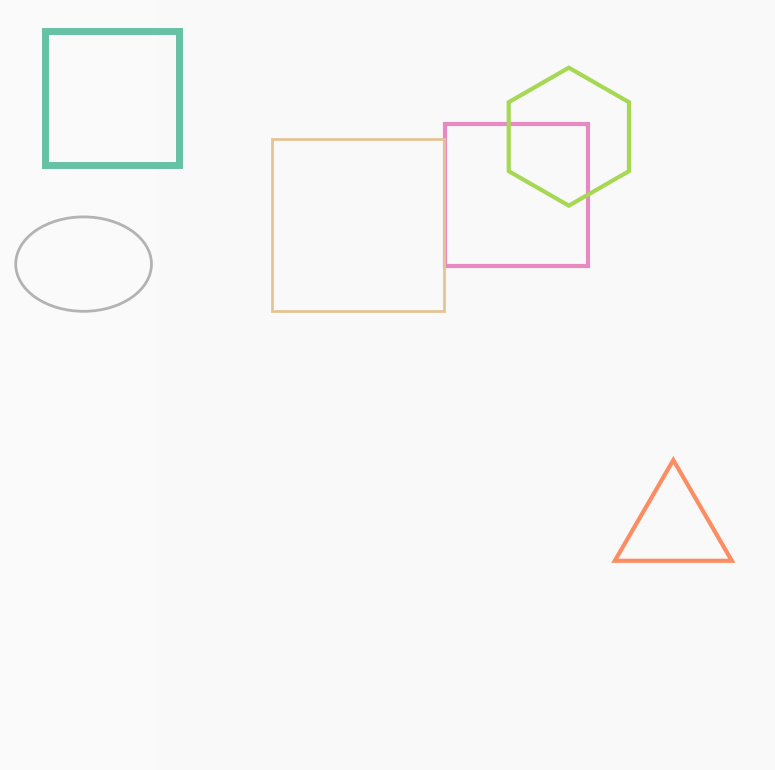[{"shape": "square", "thickness": 2.5, "radius": 0.43, "center": [0.145, 0.872]}, {"shape": "triangle", "thickness": 1.5, "radius": 0.44, "center": [0.869, 0.315]}, {"shape": "square", "thickness": 1.5, "radius": 0.46, "center": [0.666, 0.747]}, {"shape": "hexagon", "thickness": 1.5, "radius": 0.45, "center": [0.734, 0.822]}, {"shape": "square", "thickness": 1, "radius": 0.56, "center": [0.462, 0.708]}, {"shape": "oval", "thickness": 1, "radius": 0.44, "center": [0.108, 0.657]}]